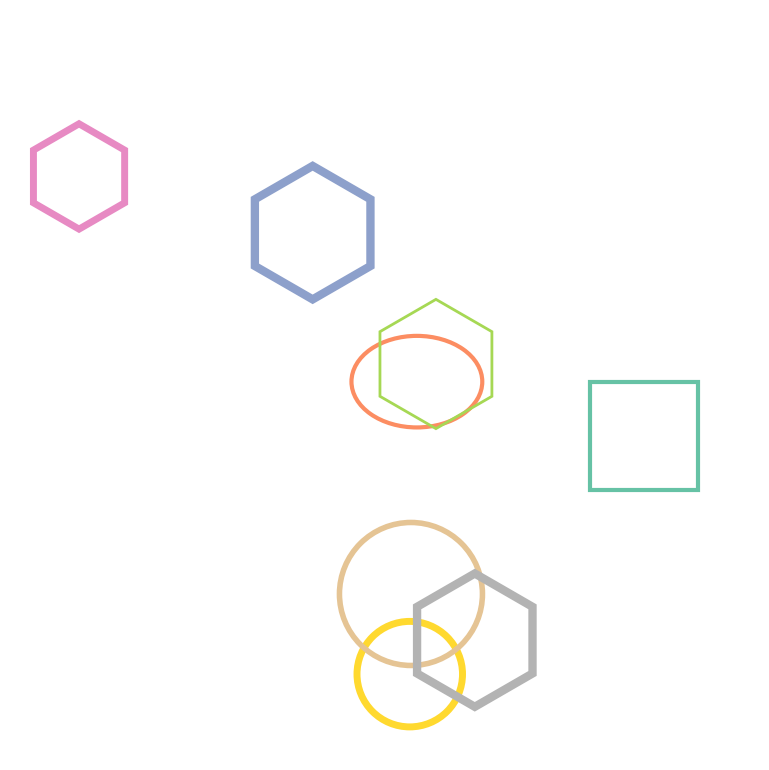[{"shape": "square", "thickness": 1.5, "radius": 0.35, "center": [0.837, 0.434]}, {"shape": "oval", "thickness": 1.5, "radius": 0.42, "center": [0.541, 0.504]}, {"shape": "hexagon", "thickness": 3, "radius": 0.43, "center": [0.406, 0.698]}, {"shape": "hexagon", "thickness": 2.5, "radius": 0.34, "center": [0.103, 0.771]}, {"shape": "hexagon", "thickness": 1, "radius": 0.42, "center": [0.566, 0.527]}, {"shape": "circle", "thickness": 2.5, "radius": 0.34, "center": [0.532, 0.124]}, {"shape": "circle", "thickness": 2, "radius": 0.46, "center": [0.534, 0.229]}, {"shape": "hexagon", "thickness": 3, "radius": 0.43, "center": [0.617, 0.169]}]